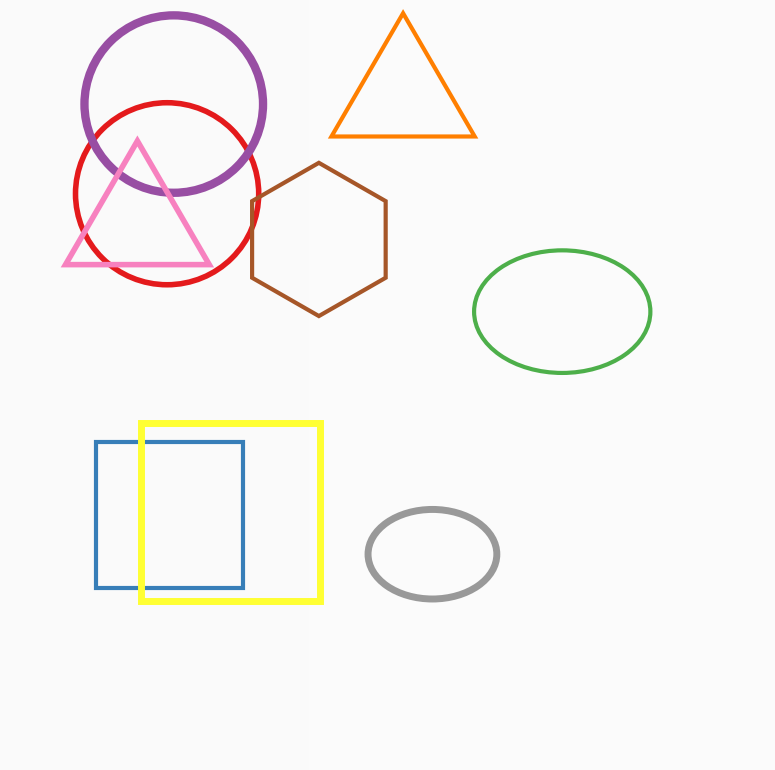[{"shape": "circle", "thickness": 2, "radius": 0.59, "center": [0.216, 0.748]}, {"shape": "square", "thickness": 1.5, "radius": 0.47, "center": [0.218, 0.331]}, {"shape": "oval", "thickness": 1.5, "radius": 0.57, "center": [0.725, 0.595]}, {"shape": "circle", "thickness": 3, "radius": 0.58, "center": [0.224, 0.865]}, {"shape": "triangle", "thickness": 1.5, "radius": 0.53, "center": [0.52, 0.876]}, {"shape": "square", "thickness": 2.5, "radius": 0.58, "center": [0.297, 0.335]}, {"shape": "hexagon", "thickness": 1.5, "radius": 0.5, "center": [0.411, 0.689]}, {"shape": "triangle", "thickness": 2, "radius": 0.54, "center": [0.177, 0.71]}, {"shape": "oval", "thickness": 2.5, "radius": 0.42, "center": [0.558, 0.28]}]